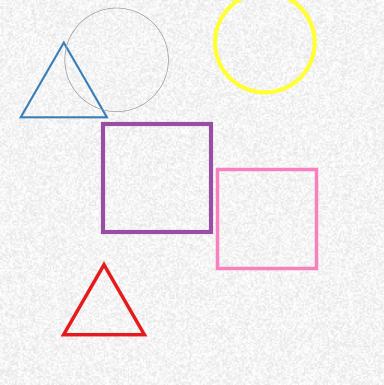[{"shape": "triangle", "thickness": 2.5, "radius": 0.61, "center": [0.27, 0.191]}, {"shape": "triangle", "thickness": 1.5, "radius": 0.65, "center": [0.166, 0.76]}, {"shape": "square", "thickness": 3, "radius": 0.7, "center": [0.408, 0.538]}, {"shape": "circle", "thickness": 3, "radius": 0.65, "center": [0.688, 0.89]}, {"shape": "square", "thickness": 2.5, "radius": 0.64, "center": [0.692, 0.433]}, {"shape": "circle", "thickness": 0.5, "radius": 0.67, "center": [0.303, 0.845]}]